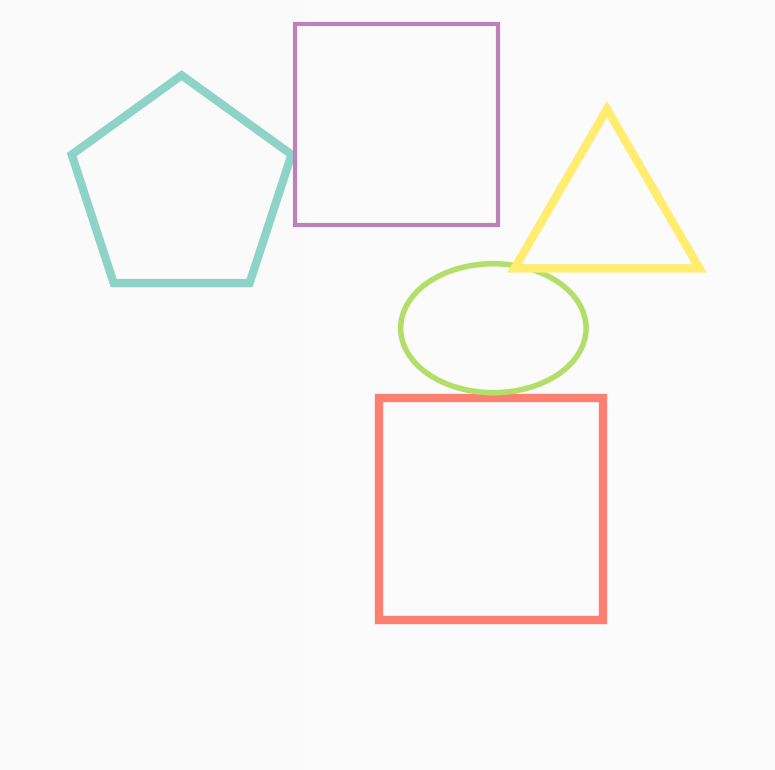[{"shape": "pentagon", "thickness": 3, "radius": 0.75, "center": [0.234, 0.753]}, {"shape": "square", "thickness": 3, "radius": 0.72, "center": [0.633, 0.339]}, {"shape": "oval", "thickness": 2, "radius": 0.6, "center": [0.637, 0.574]}, {"shape": "square", "thickness": 1.5, "radius": 0.65, "center": [0.512, 0.839]}, {"shape": "triangle", "thickness": 3, "radius": 0.69, "center": [0.783, 0.72]}]